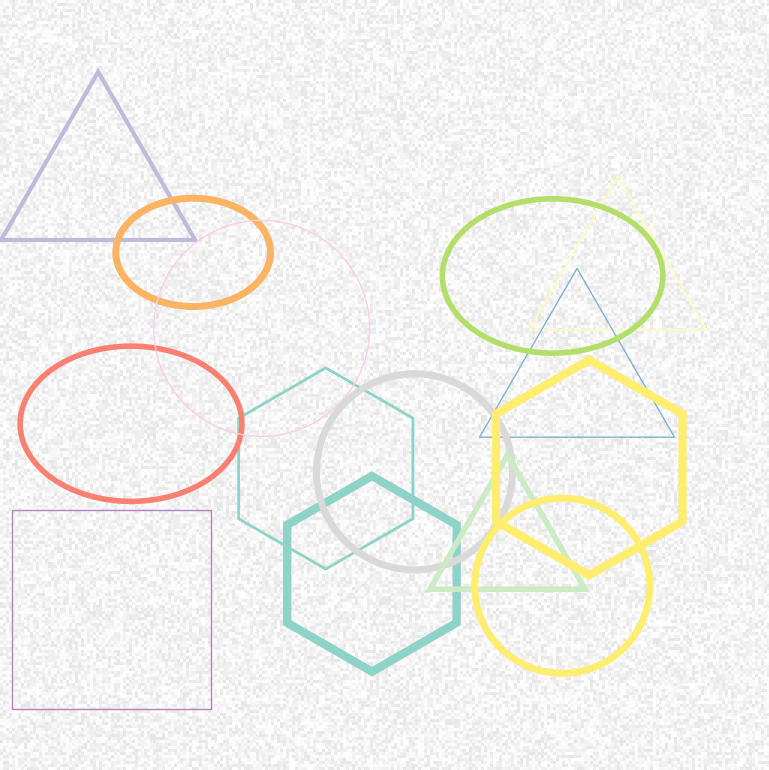[{"shape": "hexagon", "thickness": 1, "radius": 0.65, "center": [0.423, 0.392]}, {"shape": "hexagon", "thickness": 3, "radius": 0.64, "center": [0.483, 0.255]}, {"shape": "triangle", "thickness": 0.5, "radius": 0.66, "center": [0.802, 0.638]}, {"shape": "triangle", "thickness": 1.5, "radius": 0.73, "center": [0.127, 0.761]}, {"shape": "oval", "thickness": 2, "radius": 0.72, "center": [0.17, 0.45]}, {"shape": "triangle", "thickness": 0.5, "radius": 0.73, "center": [0.749, 0.505]}, {"shape": "oval", "thickness": 2.5, "radius": 0.5, "center": [0.251, 0.672]}, {"shape": "oval", "thickness": 2, "radius": 0.72, "center": [0.718, 0.642]}, {"shape": "circle", "thickness": 0.5, "radius": 0.7, "center": [0.34, 0.574]}, {"shape": "circle", "thickness": 2.5, "radius": 0.64, "center": [0.538, 0.387]}, {"shape": "square", "thickness": 0.5, "radius": 0.65, "center": [0.145, 0.208]}, {"shape": "triangle", "thickness": 2, "radius": 0.58, "center": [0.659, 0.293]}, {"shape": "circle", "thickness": 2.5, "radius": 0.57, "center": [0.73, 0.239]}, {"shape": "hexagon", "thickness": 3, "radius": 0.7, "center": [0.765, 0.393]}]